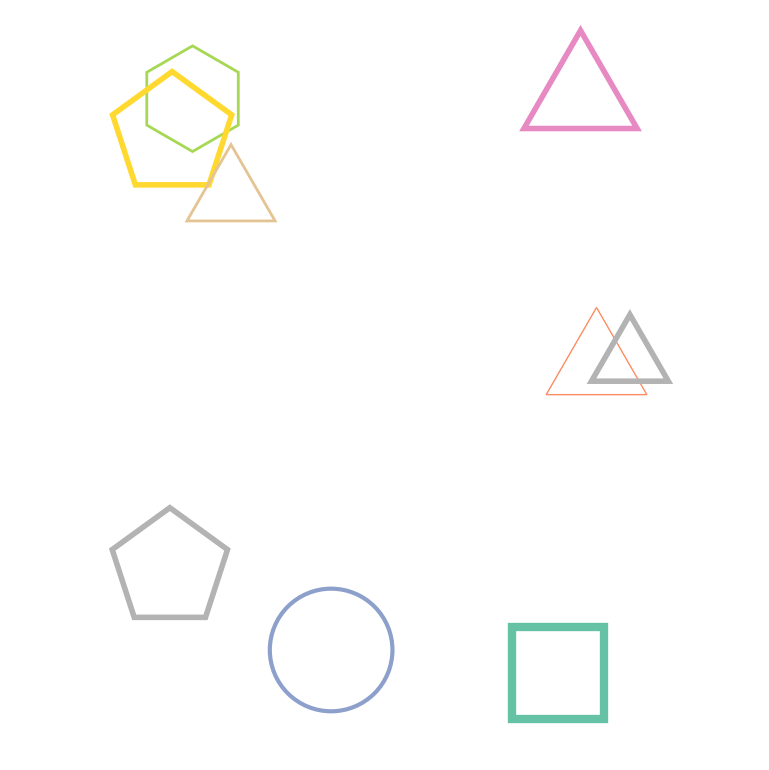[{"shape": "square", "thickness": 3, "radius": 0.3, "center": [0.724, 0.126]}, {"shape": "triangle", "thickness": 0.5, "radius": 0.38, "center": [0.775, 0.525]}, {"shape": "circle", "thickness": 1.5, "radius": 0.4, "center": [0.43, 0.156]}, {"shape": "triangle", "thickness": 2, "radius": 0.42, "center": [0.754, 0.876]}, {"shape": "hexagon", "thickness": 1, "radius": 0.34, "center": [0.25, 0.872]}, {"shape": "pentagon", "thickness": 2, "radius": 0.41, "center": [0.224, 0.826]}, {"shape": "triangle", "thickness": 1, "radius": 0.33, "center": [0.3, 0.746]}, {"shape": "triangle", "thickness": 2, "radius": 0.29, "center": [0.818, 0.534]}, {"shape": "pentagon", "thickness": 2, "radius": 0.39, "center": [0.221, 0.262]}]